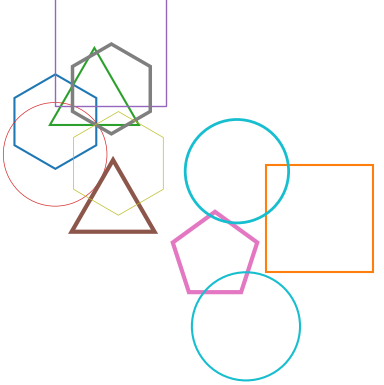[{"shape": "hexagon", "thickness": 1.5, "radius": 0.61, "center": [0.144, 0.684]}, {"shape": "square", "thickness": 1.5, "radius": 0.7, "center": [0.83, 0.433]}, {"shape": "triangle", "thickness": 1.5, "radius": 0.67, "center": [0.245, 0.742]}, {"shape": "circle", "thickness": 0.5, "radius": 0.67, "center": [0.143, 0.599]}, {"shape": "square", "thickness": 1, "radius": 0.72, "center": [0.288, 0.869]}, {"shape": "triangle", "thickness": 3, "radius": 0.62, "center": [0.294, 0.46]}, {"shape": "pentagon", "thickness": 3, "radius": 0.58, "center": [0.558, 0.334]}, {"shape": "hexagon", "thickness": 2.5, "radius": 0.58, "center": [0.289, 0.769]}, {"shape": "hexagon", "thickness": 0.5, "radius": 0.67, "center": [0.308, 0.576]}, {"shape": "circle", "thickness": 1.5, "radius": 0.7, "center": [0.639, 0.152]}, {"shape": "circle", "thickness": 2, "radius": 0.67, "center": [0.615, 0.555]}]